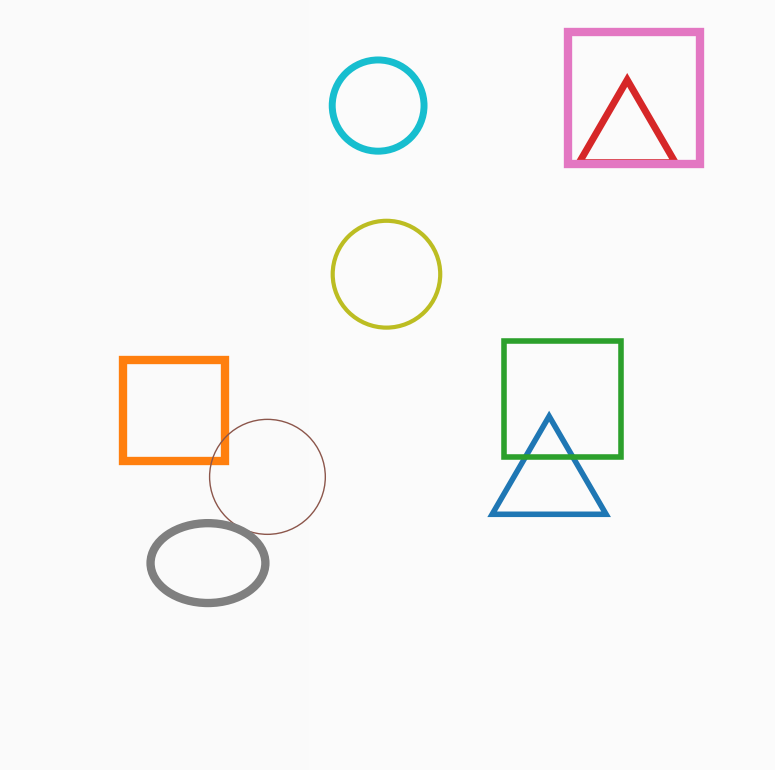[{"shape": "triangle", "thickness": 2, "radius": 0.42, "center": [0.709, 0.375]}, {"shape": "square", "thickness": 3, "radius": 0.33, "center": [0.225, 0.467]}, {"shape": "square", "thickness": 2, "radius": 0.38, "center": [0.726, 0.482]}, {"shape": "triangle", "thickness": 2.5, "radius": 0.36, "center": [0.809, 0.825]}, {"shape": "circle", "thickness": 0.5, "radius": 0.37, "center": [0.345, 0.381]}, {"shape": "square", "thickness": 3, "radius": 0.43, "center": [0.818, 0.873]}, {"shape": "oval", "thickness": 3, "radius": 0.37, "center": [0.268, 0.269]}, {"shape": "circle", "thickness": 1.5, "radius": 0.35, "center": [0.499, 0.644]}, {"shape": "circle", "thickness": 2.5, "radius": 0.3, "center": [0.488, 0.863]}]